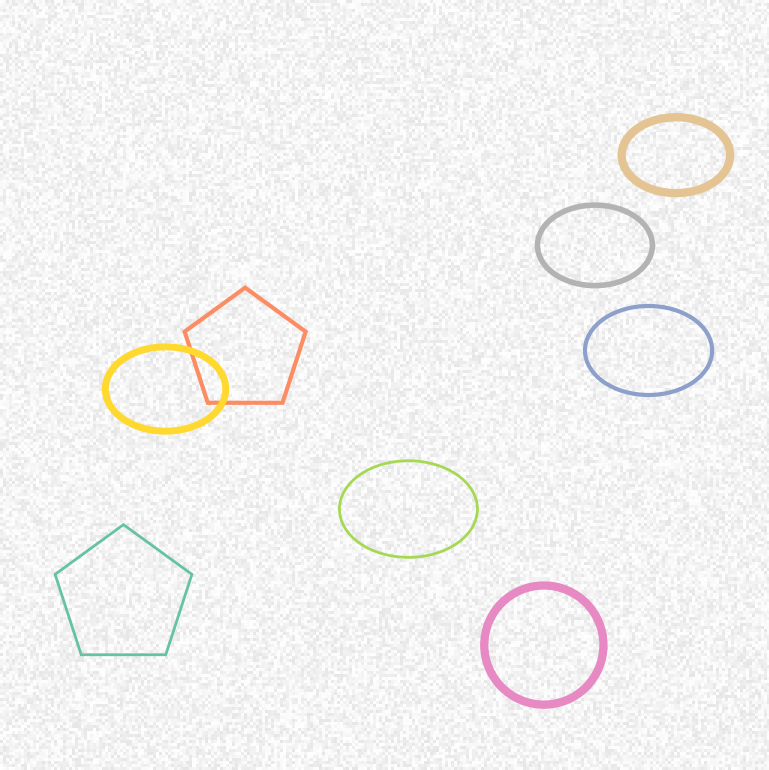[{"shape": "pentagon", "thickness": 1, "radius": 0.47, "center": [0.16, 0.225]}, {"shape": "pentagon", "thickness": 1.5, "radius": 0.41, "center": [0.318, 0.544]}, {"shape": "oval", "thickness": 1.5, "radius": 0.41, "center": [0.842, 0.545]}, {"shape": "circle", "thickness": 3, "radius": 0.39, "center": [0.706, 0.162]}, {"shape": "oval", "thickness": 1, "radius": 0.45, "center": [0.53, 0.339]}, {"shape": "oval", "thickness": 2.5, "radius": 0.39, "center": [0.215, 0.495]}, {"shape": "oval", "thickness": 3, "radius": 0.35, "center": [0.878, 0.798]}, {"shape": "oval", "thickness": 2, "radius": 0.37, "center": [0.773, 0.681]}]